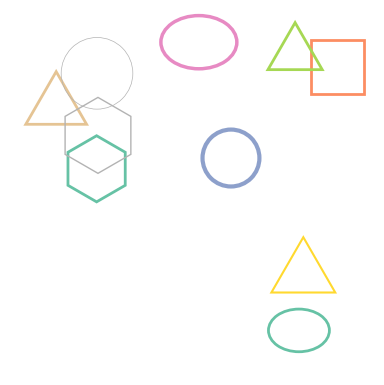[{"shape": "oval", "thickness": 2, "radius": 0.4, "center": [0.776, 0.142]}, {"shape": "hexagon", "thickness": 2, "radius": 0.43, "center": [0.251, 0.562]}, {"shape": "square", "thickness": 2, "radius": 0.35, "center": [0.877, 0.827]}, {"shape": "circle", "thickness": 3, "radius": 0.37, "center": [0.6, 0.59]}, {"shape": "oval", "thickness": 2.5, "radius": 0.49, "center": [0.517, 0.89]}, {"shape": "triangle", "thickness": 2, "radius": 0.41, "center": [0.767, 0.86]}, {"shape": "triangle", "thickness": 1.5, "radius": 0.48, "center": [0.788, 0.288]}, {"shape": "triangle", "thickness": 2, "radius": 0.46, "center": [0.146, 0.723]}, {"shape": "circle", "thickness": 0.5, "radius": 0.47, "center": [0.252, 0.81]}, {"shape": "hexagon", "thickness": 1, "radius": 0.49, "center": [0.254, 0.648]}]